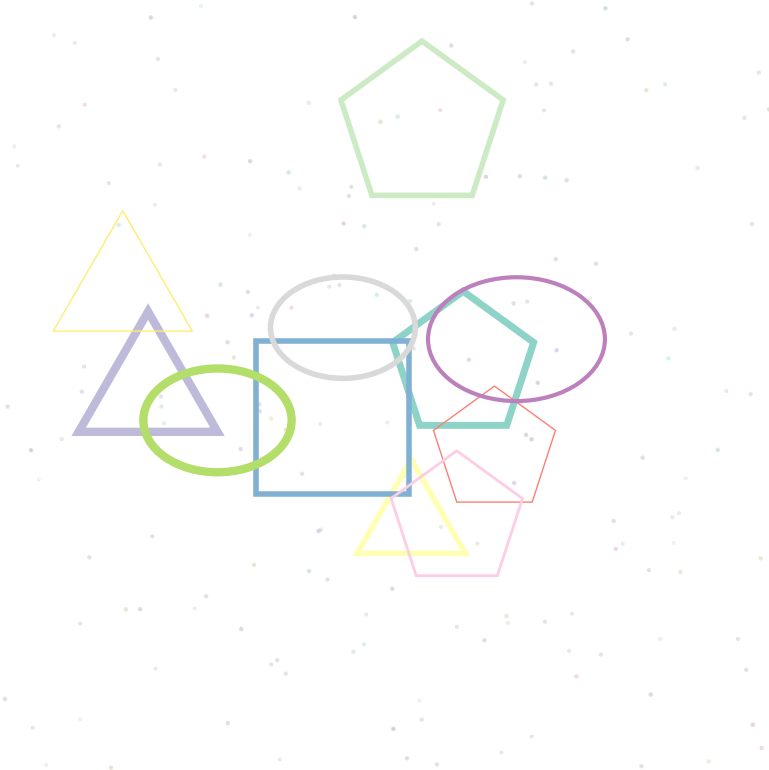[{"shape": "pentagon", "thickness": 2.5, "radius": 0.48, "center": [0.601, 0.526]}, {"shape": "triangle", "thickness": 2, "radius": 0.41, "center": [0.534, 0.322]}, {"shape": "triangle", "thickness": 3, "radius": 0.52, "center": [0.192, 0.491]}, {"shape": "pentagon", "thickness": 0.5, "radius": 0.42, "center": [0.642, 0.415]}, {"shape": "square", "thickness": 2, "radius": 0.5, "center": [0.432, 0.458]}, {"shape": "oval", "thickness": 3, "radius": 0.48, "center": [0.282, 0.454]}, {"shape": "pentagon", "thickness": 1, "radius": 0.45, "center": [0.593, 0.325]}, {"shape": "oval", "thickness": 2, "radius": 0.47, "center": [0.445, 0.574]}, {"shape": "oval", "thickness": 1.5, "radius": 0.57, "center": [0.671, 0.56]}, {"shape": "pentagon", "thickness": 2, "radius": 0.55, "center": [0.548, 0.836]}, {"shape": "triangle", "thickness": 0.5, "radius": 0.52, "center": [0.159, 0.622]}]